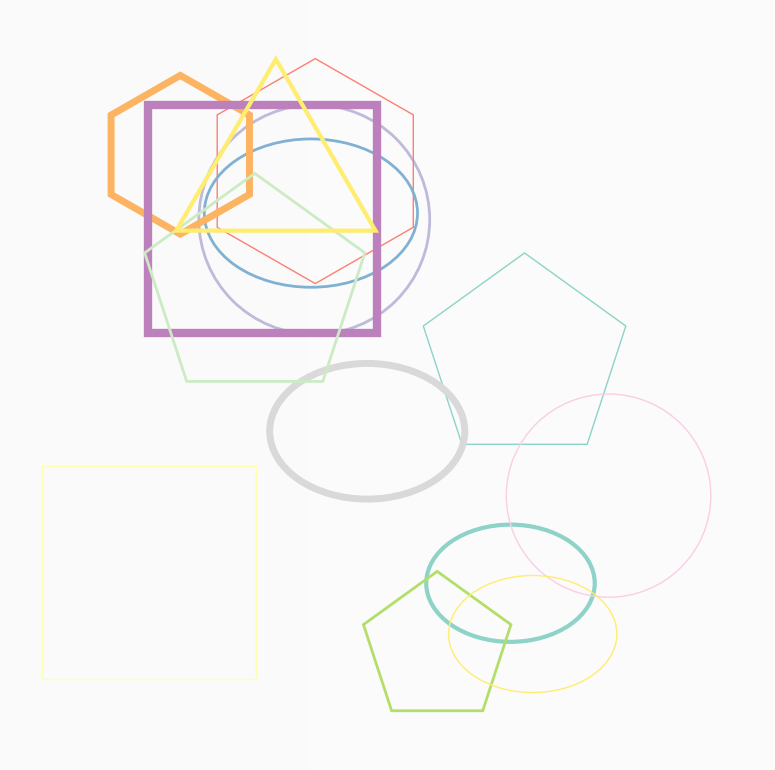[{"shape": "oval", "thickness": 1.5, "radius": 0.54, "center": [0.659, 0.243]}, {"shape": "pentagon", "thickness": 0.5, "radius": 0.69, "center": [0.677, 0.534]}, {"shape": "square", "thickness": 0.5, "radius": 0.69, "center": [0.192, 0.257]}, {"shape": "circle", "thickness": 1, "radius": 0.74, "center": [0.406, 0.715]}, {"shape": "hexagon", "thickness": 0.5, "radius": 0.73, "center": [0.407, 0.778]}, {"shape": "oval", "thickness": 1, "radius": 0.69, "center": [0.401, 0.723]}, {"shape": "hexagon", "thickness": 2.5, "radius": 0.52, "center": [0.233, 0.799]}, {"shape": "pentagon", "thickness": 1, "radius": 0.5, "center": [0.564, 0.158]}, {"shape": "circle", "thickness": 0.5, "radius": 0.66, "center": [0.785, 0.356]}, {"shape": "oval", "thickness": 2.5, "radius": 0.63, "center": [0.474, 0.44]}, {"shape": "square", "thickness": 3, "radius": 0.74, "center": [0.339, 0.715]}, {"shape": "pentagon", "thickness": 1, "radius": 0.75, "center": [0.329, 0.625]}, {"shape": "oval", "thickness": 0.5, "radius": 0.54, "center": [0.687, 0.177]}, {"shape": "triangle", "thickness": 1.5, "radius": 0.74, "center": [0.356, 0.775]}]